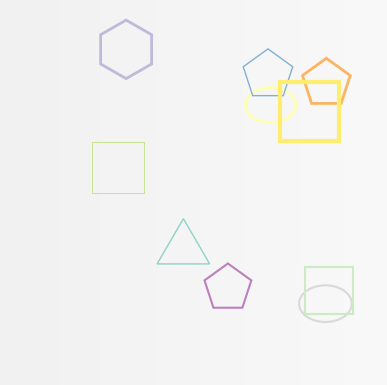[{"shape": "triangle", "thickness": 1, "radius": 0.39, "center": [0.473, 0.354]}, {"shape": "oval", "thickness": 2, "radius": 0.32, "center": [0.698, 0.727]}, {"shape": "hexagon", "thickness": 2, "radius": 0.38, "center": [0.326, 0.872]}, {"shape": "pentagon", "thickness": 1, "radius": 0.34, "center": [0.692, 0.806]}, {"shape": "pentagon", "thickness": 2, "radius": 0.32, "center": [0.842, 0.784]}, {"shape": "square", "thickness": 0.5, "radius": 0.33, "center": [0.305, 0.566]}, {"shape": "oval", "thickness": 1.5, "radius": 0.34, "center": [0.84, 0.211]}, {"shape": "pentagon", "thickness": 1.5, "radius": 0.32, "center": [0.588, 0.252]}, {"shape": "square", "thickness": 1.5, "radius": 0.31, "center": [0.848, 0.246]}, {"shape": "square", "thickness": 3, "radius": 0.38, "center": [0.799, 0.71]}]